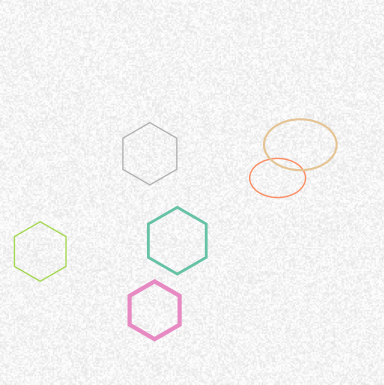[{"shape": "hexagon", "thickness": 2, "radius": 0.43, "center": [0.46, 0.375]}, {"shape": "oval", "thickness": 1, "radius": 0.36, "center": [0.721, 0.538]}, {"shape": "hexagon", "thickness": 3, "radius": 0.38, "center": [0.402, 0.194]}, {"shape": "hexagon", "thickness": 1, "radius": 0.39, "center": [0.104, 0.347]}, {"shape": "oval", "thickness": 1.5, "radius": 0.47, "center": [0.78, 0.624]}, {"shape": "hexagon", "thickness": 1, "radius": 0.4, "center": [0.389, 0.601]}]